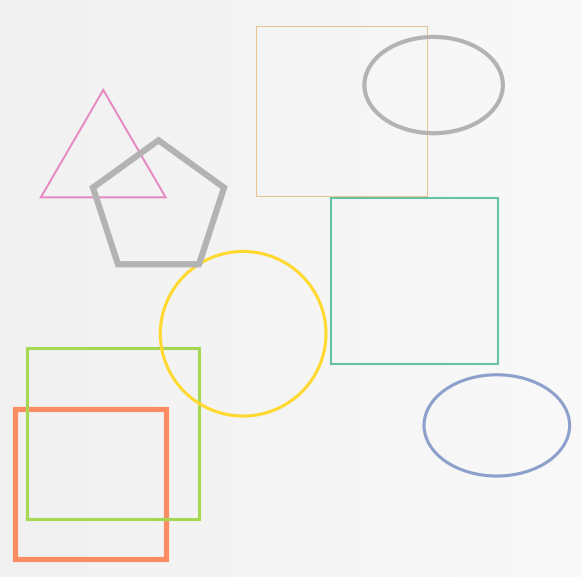[{"shape": "square", "thickness": 1, "radius": 0.72, "center": [0.713, 0.512]}, {"shape": "square", "thickness": 2.5, "radius": 0.65, "center": [0.156, 0.161]}, {"shape": "oval", "thickness": 1.5, "radius": 0.63, "center": [0.855, 0.263]}, {"shape": "triangle", "thickness": 1, "radius": 0.62, "center": [0.178, 0.719]}, {"shape": "square", "thickness": 1.5, "radius": 0.74, "center": [0.194, 0.248]}, {"shape": "circle", "thickness": 1.5, "radius": 0.71, "center": [0.418, 0.421]}, {"shape": "square", "thickness": 0.5, "radius": 0.74, "center": [0.587, 0.807]}, {"shape": "oval", "thickness": 2, "radius": 0.6, "center": [0.746, 0.852]}, {"shape": "pentagon", "thickness": 3, "radius": 0.59, "center": [0.273, 0.638]}]